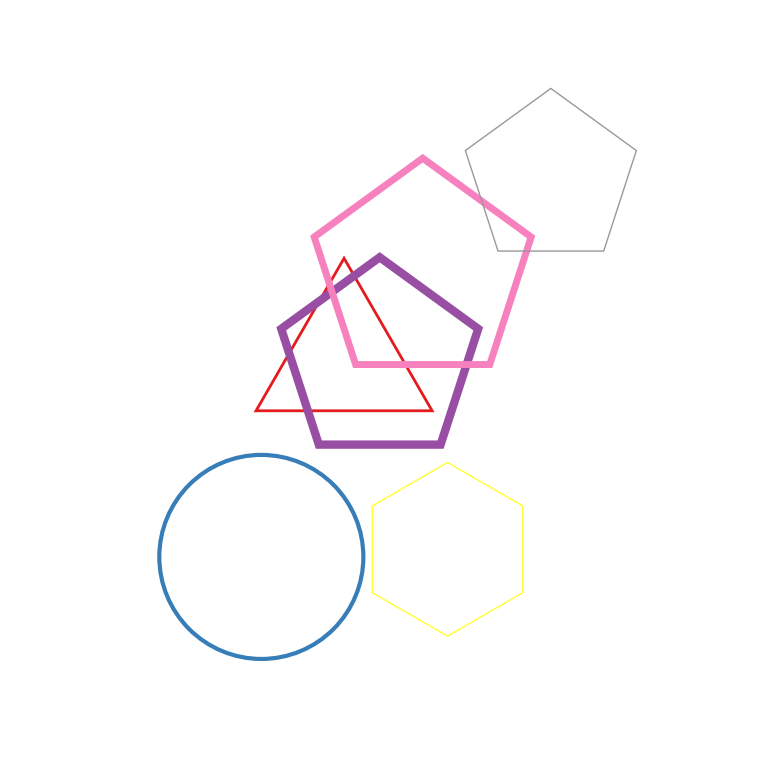[{"shape": "triangle", "thickness": 1, "radius": 0.66, "center": [0.447, 0.533]}, {"shape": "circle", "thickness": 1.5, "radius": 0.66, "center": [0.339, 0.277]}, {"shape": "pentagon", "thickness": 3, "radius": 0.67, "center": [0.493, 0.531]}, {"shape": "hexagon", "thickness": 0.5, "radius": 0.56, "center": [0.581, 0.287]}, {"shape": "pentagon", "thickness": 2.5, "radius": 0.74, "center": [0.549, 0.646]}, {"shape": "pentagon", "thickness": 0.5, "radius": 0.58, "center": [0.715, 0.768]}]